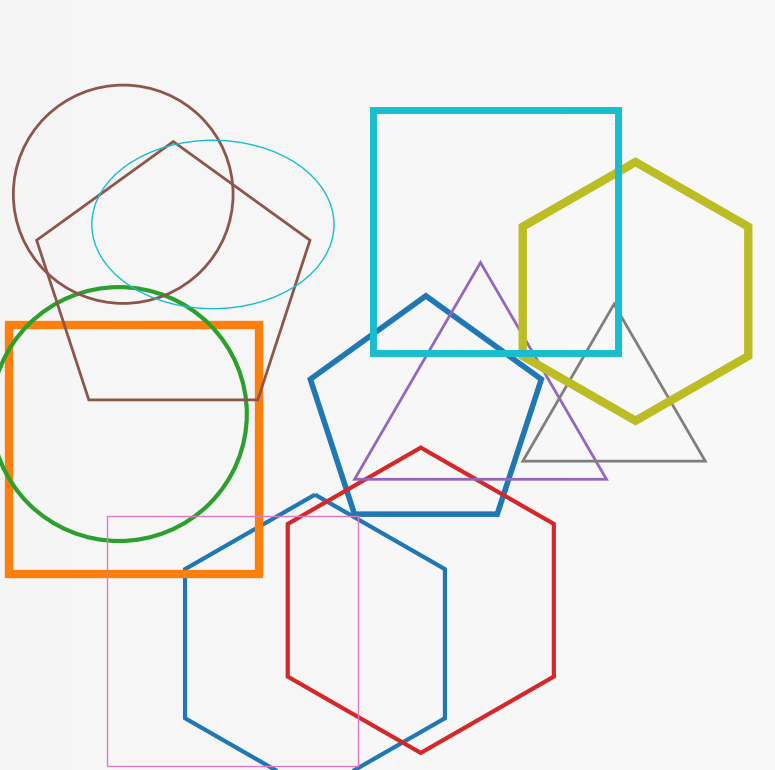[{"shape": "hexagon", "thickness": 1.5, "radius": 0.97, "center": [0.406, 0.164]}, {"shape": "pentagon", "thickness": 2, "radius": 0.78, "center": [0.55, 0.459]}, {"shape": "square", "thickness": 3, "radius": 0.81, "center": [0.173, 0.416]}, {"shape": "circle", "thickness": 1.5, "radius": 0.82, "center": [0.154, 0.462]}, {"shape": "hexagon", "thickness": 1.5, "radius": 0.99, "center": [0.543, 0.22]}, {"shape": "triangle", "thickness": 1, "radius": 0.94, "center": [0.62, 0.471]}, {"shape": "circle", "thickness": 1, "radius": 0.71, "center": [0.159, 0.748]}, {"shape": "pentagon", "thickness": 1, "radius": 0.93, "center": [0.224, 0.631]}, {"shape": "square", "thickness": 0.5, "radius": 0.81, "center": [0.3, 0.167]}, {"shape": "triangle", "thickness": 1, "radius": 0.68, "center": [0.792, 0.469]}, {"shape": "hexagon", "thickness": 3, "radius": 0.84, "center": [0.82, 0.622]}, {"shape": "square", "thickness": 2.5, "radius": 0.79, "center": [0.639, 0.699]}, {"shape": "oval", "thickness": 0.5, "radius": 0.78, "center": [0.275, 0.708]}]